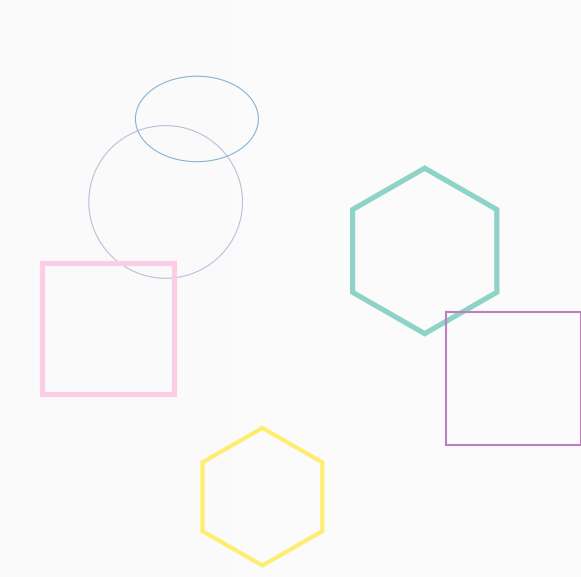[{"shape": "hexagon", "thickness": 2.5, "radius": 0.72, "center": [0.731, 0.565]}, {"shape": "circle", "thickness": 0.5, "radius": 0.66, "center": [0.285, 0.649]}, {"shape": "oval", "thickness": 0.5, "radius": 0.53, "center": [0.339, 0.793]}, {"shape": "square", "thickness": 2.5, "radius": 0.57, "center": [0.186, 0.431]}, {"shape": "square", "thickness": 1, "radius": 0.58, "center": [0.883, 0.344]}, {"shape": "hexagon", "thickness": 2, "radius": 0.6, "center": [0.451, 0.139]}]